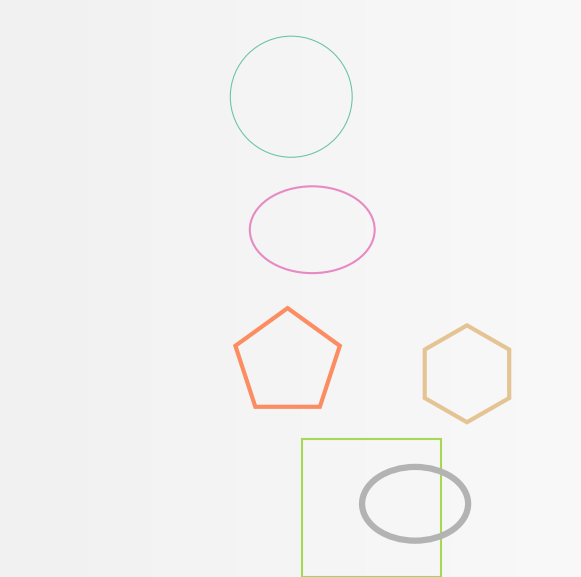[{"shape": "circle", "thickness": 0.5, "radius": 0.52, "center": [0.501, 0.832]}, {"shape": "pentagon", "thickness": 2, "radius": 0.47, "center": [0.495, 0.371]}, {"shape": "oval", "thickness": 1, "radius": 0.54, "center": [0.537, 0.601]}, {"shape": "square", "thickness": 1, "radius": 0.6, "center": [0.64, 0.119]}, {"shape": "hexagon", "thickness": 2, "radius": 0.42, "center": [0.803, 0.352]}, {"shape": "oval", "thickness": 3, "radius": 0.46, "center": [0.714, 0.127]}]